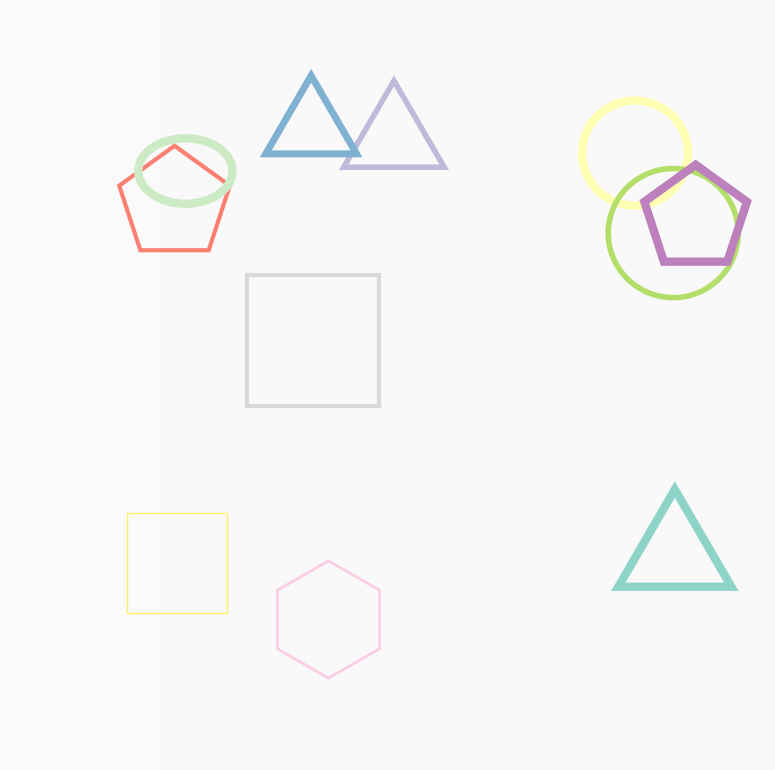[{"shape": "triangle", "thickness": 3, "radius": 0.42, "center": [0.871, 0.28]}, {"shape": "circle", "thickness": 3, "radius": 0.34, "center": [0.819, 0.801]}, {"shape": "triangle", "thickness": 2, "radius": 0.37, "center": [0.508, 0.82]}, {"shape": "pentagon", "thickness": 1.5, "radius": 0.37, "center": [0.225, 0.736]}, {"shape": "triangle", "thickness": 2.5, "radius": 0.34, "center": [0.401, 0.834]}, {"shape": "circle", "thickness": 2, "radius": 0.42, "center": [0.869, 0.697]}, {"shape": "hexagon", "thickness": 1, "radius": 0.38, "center": [0.424, 0.195]}, {"shape": "square", "thickness": 1.5, "radius": 0.42, "center": [0.404, 0.558]}, {"shape": "pentagon", "thickness": 3, "radius": 0.35, "center": [0.898, 0.716]}, {"shape": "oval", "thickness": 3, "radius": 0.3, "center": [0.239, 0.778]}, {"shape": "square", "thickness": 0.5, "radius": 0.32, "center": [0.228, 0.268]}]